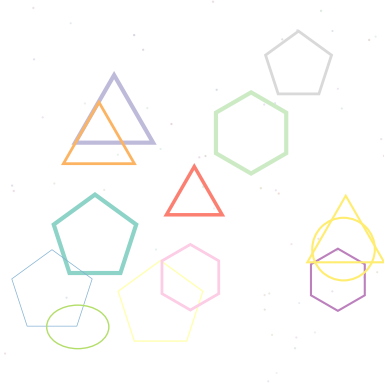[{"shape": "pentagon", "thickness": 3, "radius": 0.56, "center": [0.247, 0.382]}, {"shape": "pentagon", "thickness": 1, "radius": 0.58, "center": [0.417, 0.208]}, {"shape": "triangle", "thickness": 3, "radius": 0.58, "center": [0.296, 0.688]}, {"shape": "triangle", "thickness": 2.5, "radius": 0.42, "center": [0.505, 0.484]}, {"shape": "pentagon", "thickness": 0.5, "radius": 0.55, "center": [0.135, 0.242]}, {"shape": "triangle", "thickness": 2, "radius": 0.53, "center": [0.257, 0.628]}, {"shape": "oval", "thickness": 1, "radius": 0.4, "center": [0.202, 0.151]}, {"shape": "hexagon", "thickness": 2, "radius": 0.43, "center": [0.494, 0.28]}, {"shape": "pentagon", "thickness": 2, "radius": 0.45, "center": [0.775, 0.829]}, {"shape": "hexagon", "thickness": 1.5, "radius": 0.4, "center": [0.878, 0.273]}, {"shape": "hexagon", "thickness": 3, "radius": 0.53, "center": [0.652, 0.655]}, {"shape": "triangle", "thickness": 1.5, "radius": 0.58, "center": [0.898, 0.376]}, {"shape": "circle", "thickness": 1.5, "radius": 0.41, "center": [0.892, 0.353]}]